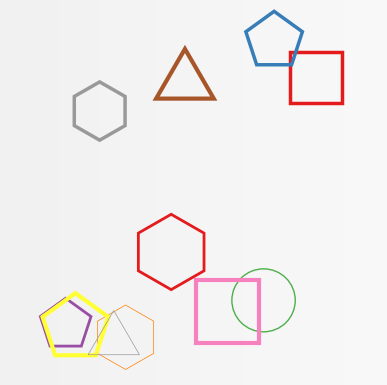[{"shape": "hexagon", "thickness": 2, "radius": 0.49, "center": [0.442, 0.346]}, {"shape": "square", "thickness": 2.5, "radius": 0.33, "center": [0.816, 0.798]}, {"shape": "pentagon", "thickness": 2.5, "radius": 0.38, "center": [0.707, 0.894]}, {"shape": "circle", "thickness": 1, "radius": 0.41, "center": [0.68, 0.22]}, {"shape": "pentagon", "thickness": 2, "radius": 0.34, "center": [0.169, 0.157]}, {"shape": "hexagon", "thickness": 0.5, "radius": 0.42, "center": [0.324, 0.124]}, {"shape": "pentagon", "thickness": 3, "radius": 0.45, "center": [0.195, 0.149]}, {"shape": "triangle", "thickness": 3, "radius": 0.43, "center": [0.477, 0.787]}, {"shape": "square", "thickness": 3, "radius": 0.41, "center": [0.587, 0.191]}, {"shape": "triangle", "thickness": 0.5, "radius": 0.38, "center": [0.294, 0.117]}, {"shape": "hexagon", "thickness": 2.5, "radius": 0.38, "center": [0.257, 0.712]}]